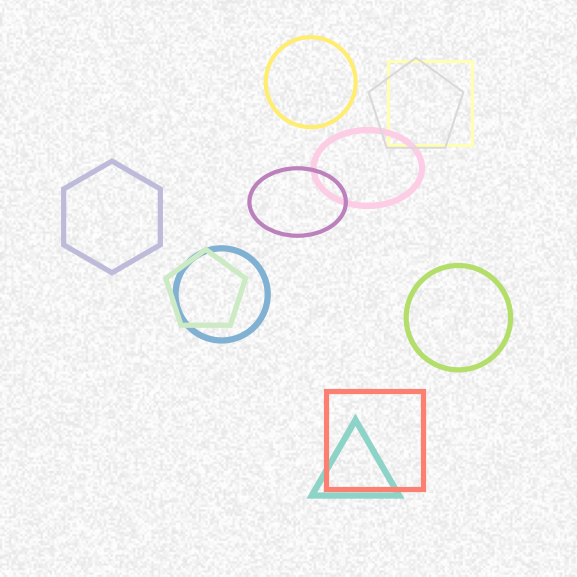[{"shape": "triangle", "thickness": 3, "radius": 0.44, "center": [0.616, 0.185]}, {"shape": "square", "thickness": 1.5, "radius": 0.37, "center": [0.745, 0.821]}, {"shape": "hexagon", "thickness": 2.5, "radius": 0.48, "center": [0.194, 0.624]}, {"shape": "square", "thickness": 2.5, "radius": 0.42, "center": [0.649, 0.237]}, {"shape": "circle", "thickness": 3, "radius": 0.4, "center": [0.384, 0.489]}, {"shape": "circle", "thickness": 2.5, "radius": 0.45, "center": [0.794, 0.449]}, {"shape": "oval", "thickness": 3, "radius": 0.47, "center": [0.637, 0.708]}, {"shape": "pentagon", "thickness": 1, "radius": 0.43, "center": [0.72, 0.813]}, {"shape": "oval", "thickness": 2, "radius": 0.42, "center": [0.515, 0.649]}, {"shape": "pentagon", "thickness": 2.5, "radius": 0.36, "center": [0.356, 0.495]}, {"shape": "circle", "thickness": 2, "radius": 0.39, "center": [0.538, 0.857]}]